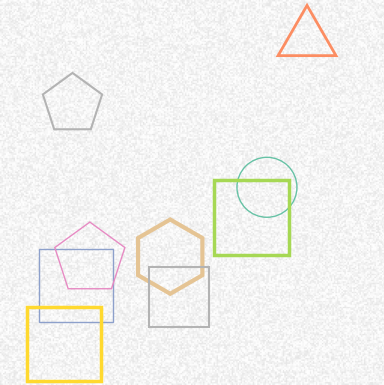[{"shape": "circle", "thickness": 1, "radius": 0.39, "center": [0.693, 0.514]}, {"shape": "triangle", "thickness": 2, "radius": 0.43, "center": [0.797, 0.899]}, {"shape": "square", "thickness": 1, "radius": 0.48, "center": [0.198, 0.259]}, {"shape": "pentagon", "thickness": 1, "radius": 0.48, "center": [0.233, 0.327]}, {"shape": "square", "thickness": 2.5, "radius": 0.49, "center": [0.653, 0.436]}, {"shape": "square", "thickness": 2.5, "radius": 0.48, "center": [0.167, 0.108]}, {"shape": "hexagon", "thickness": 3, "radius": 0.48, "center": [0.442, 0.333]}, {"shape": "square", "thickness": 1.5, "radius": 0.39, "center": [0.466, 0.228]}, {"shape": "pentagon", "thickness": 1.5, "radius": 0.4, "center": [0.188, 0.73]}]